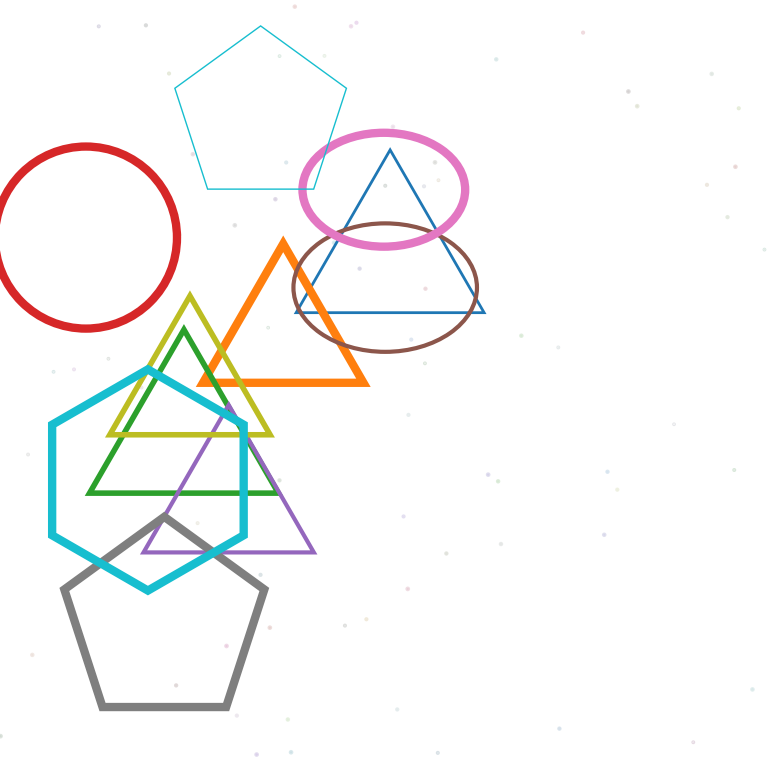[{"shape": "triangle", "thickness": 1, "radius": 0.7, "center": [0.507, 0.664]}, {"shape": "triangle", "thickness": 3, "radius": 0.6, "center": [0.368, 0.563]}, {"shape": "triangle", "thickness": 2, "radius": 0.71, "center": [0.239, 0.43]}, {"shape": "circle", "thickness": 3, "radius": 0.59, "center": [0.112, 0.691]}, {"shape": "triangle", "thickness": 1.5, "radius": 0.64, "center": [0.297, 0.346]}, {"shape": "oval", "thickness": 1.5, "radius": 0.6, "center": [0.5, 0.626]}, {"shape": "oval", "thickness": 3, "radius": 0.53, "center": [0.498, 0.754]}, {"shape": "pentagon", "thickness": 3, "radius": 0.68, "center": [0.213, 0.192]}, {"shape": "triangle", "thickness": 2, "radius": 0.6, "center": [0.247, 0.495]}, {"shape": "pentagon", "thickness": 0.5, "radius": 0.59, "center": [0.339, 0.849]}, {"shape": "hexagon", "thickness": 3, "radius": 0.72, "center": [0.192, 0.377]}]